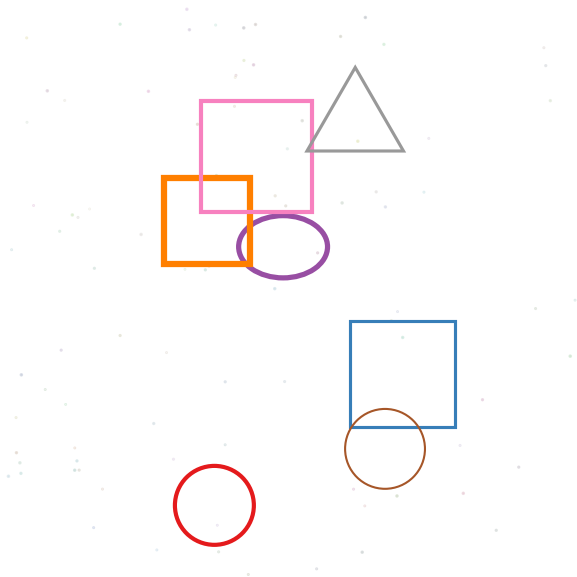[{"shape": "circle", "thickness": 2, "radius": 0.34, "center": [0.371, 0.124]}, {"shape": "square", "thickness": 1.5, "radius": 0.46, "center": [0.697, 0.351]}, {"shape": "oval", "thickness": 2.5, "radius": 0.38, "center": [0.49, 0.572]}, {"shape": "square", "thickness": 3, "radius": 0.37, "center": [0.358, 0.617]}, {"shape": "circle", "thickness": 1, "radius": 0.35, "center": [0.667, 0.222]}, {"shape": "square", "thickness": 2, "radius": 0.48, "center": [0.444, 0.728]}, {"shape": "triangle", "thickness": 1.5, "radius": 0.48, "center": [0.615, 0.786]}]